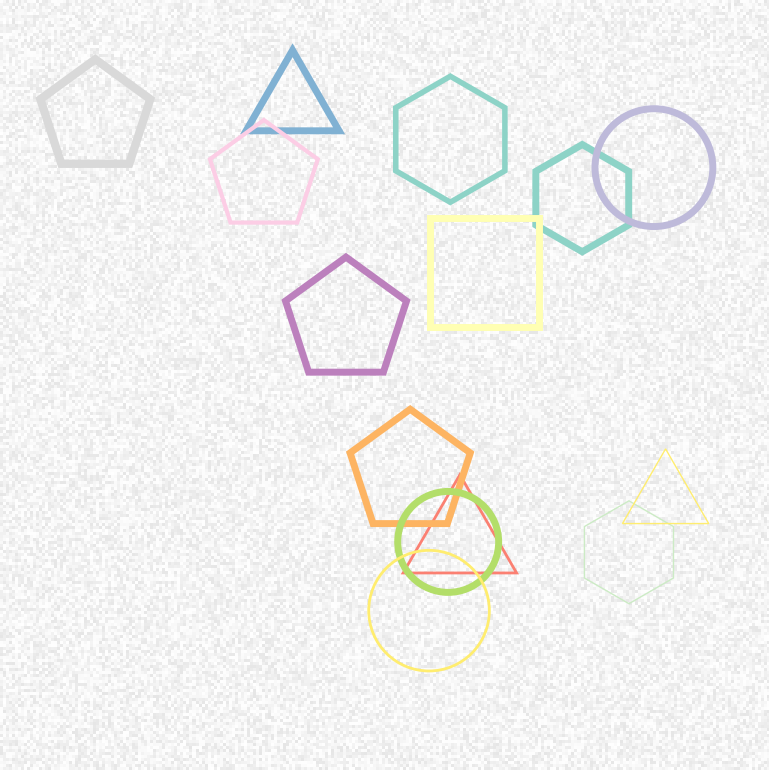[{"shape": "hexagon", "thickness": 2.5, "radius": 0.35, "center": [0.756, 0.743]}, {"shape": "hexagon", "thickness": 2, "radius": 0.41, "center": [0.585, 0.819]}, {"shape": "square", "thickness": 2.5, "radius": 0.35, "center": [0.629, 0.646]}, {"shape": "circle", "thickness": 2.5, "radius": 0.38, "center": [0.849, 0.782]}, {"shape": "triangle", "thickness": 1, "radius": 0.43, "center": [0.597, 0.298]}, {"shape": "triangle", "thickness": 2.5, "radius": 0.35, "center": [0.38, 0.865]}, {"shape": "pentagon", "thickness": 2.5, "radius": 0.41, "center": [0.533, 0.386]}, {"shape": "circle", "thickness": 2.5, "radius": 0.33, "center": [0.582, 0.296]}, {"shape": "pentagon", "thickness": 1.5, "radius": 0.37, "center": [0.343, 0.771]}, {"shape": "pentagon", "thickness": 3, "radius": 0.38, "center": [0.124, 0.848]}, {"shape": "pentagon", "thickness": 2.5, "radius": 0.41, "center": [0.449, 0.583]}, {"shape": "hexagon", "thickness": 0.5, "radius": 0.33, "center": [0.817, 0.283]}, {"shape": "circle", "thickness": 1, "radius": 0.39, "center": [0.557, 0.207]}, {"shape": "triangle", "thickness": 0.5, "radius": 0.32, "center": [0.864, 0.352]}]